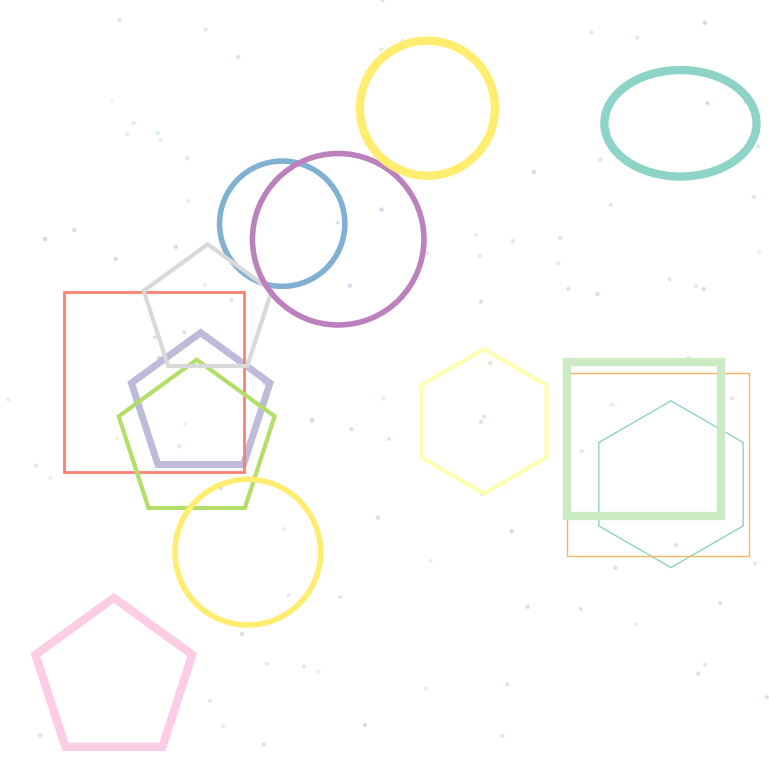[{"shape": "oval", "thickness": 3, "radius": 0.49, "center": [0.884, 0.84]}, {"shape": "hexagon", "thickness": 0.5, "radius": 0.54, "center": [0.871, 0.371]}, {"shape": "hexagon", "thickness": 1.5, "radius": 0.47, "center": [0.628, 0.453]}, {"shape": "pentagon", "thickness": 2.5, "radius": 0.47, "center": [0.261, 0.473]}, {"shape": "square", "thickness": 1, "radius": 0.58, "center": [0.2, 0.503]}, {"shape": "circle", "thickness": 2, "radius": 0.41, "center": [0.367, 0.709]}, {"shape": "square", "thickness": 0.5, "radius": 0.59, "center": [0.855, 0.397]}, {"shape": "pentagon", "thickness": 1.5, "radius": 0.53, "center": [0.255, 0.426]}, {"shape": "pentagon", "thickness": 3, "radius": 0.54, "center": [0.148, 0.117]}, {"shape": "pentagon", "thickness": 1.5, "radius": 0.44, "center": [0.27, 0.595]}, {"shape": "circle", "thickness": 2, "radius": 0.56, "center": [0.439, 0.689]}, {"shape": "square", "thickness": 3, "radius": 0.5, "center": [0.836, 0.43]}, {"shape": "circle", "thickness": 2, "radius": 0.47, "center": [0.322, 0.283]}, {"shape": "circle", "thickness": 3, "radius": 0.44, "center": [0.555, 0.859]}]